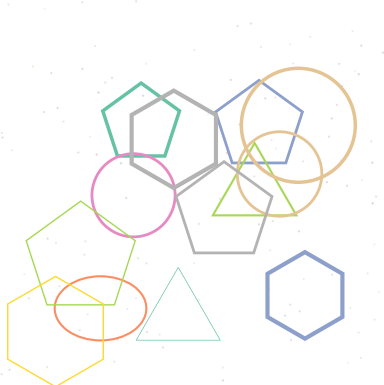[{"shape": "pentagon", "thickness": 2.5, "radius": 0.52, "center": [0.367, 0.68]}, {"shape": "triangle", "thickness": 0.5, "radius": 0.63, "center": [0.463, 0.179]}, {"shape": "oval", "thickness": 1.5, "radius": 0.6, "center": [0.261, 0.199]}, {"shape": "pentagon", "thickness": 2, "radius": 0.59, "center": [0.673, 0.673]}, {"shape": "hexagon", "thickness": 3, "radius": 0.56, "center": [0.792, 0.233]}, {"shape": "circle", "thickness": 2, "radius": 0.54, "center": [0.347, 0.493]}, {"shape": "pentagon", "thickness": 1, "radius": 0.74, "center": [0.21, 0.329]}, {"shape": "triangle", "thickness": 1.5, "radius": 0.63, "center": [0.661, 0.503]}, {"shape": "hexagon", "thickness": 1, "radius": 0.72, "center": [0.144, 0.139]}, {"shape": "circle", "thickness": 2.5, "radius": 0.74, "center": [0.775, 0.675]}, {"shape": "circle", "thickness": 2, "radius": 0.55, "center": [0.726, 0.548]}, {"shape": "pentagon", "thickness": 2, "radius": 0.66, "center": [0.582, 0.449]}, {"shape": "hexagon", "thickness": 3, "radius": 0.63, "center": [0.451, 0.638]}]